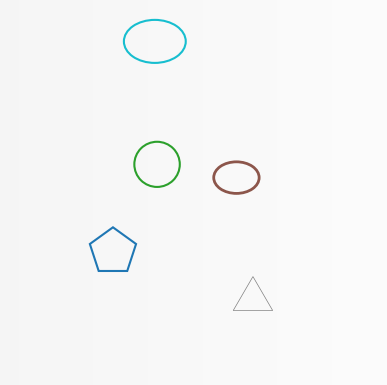[{"shape": "pentagon", "thickness": 1.5, "radius": 0.31, "center": [0.292, 0.347]}, {"shape": "circle", "thickness": 1.5, "radius": 0.29, "center": [0.405, 0.573]}, {"shape": "oval", "thickness": 2, "radius": 0.29, "center": [0.61, 0.539]}, {"shape": "triangle", "thickness": 0.5, "radius": 0.29, "center": [0.653, 0.223]}, {"shape": "oval", "thickness": 1.5, "radius": 0.4, "center": [0.4, 0.892]}]